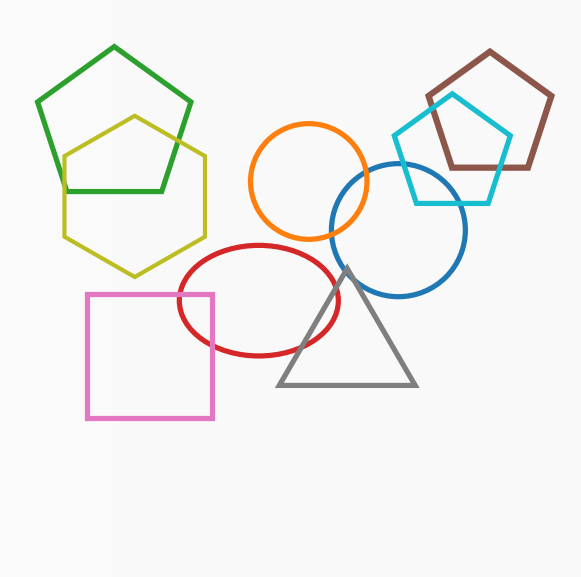[{"shape": "circle", "thickness": 2.5, "radius": 0.58, "center": [0.685, 0.601]}, {"shape": "circle", "thickness": 2.5, "radius": 0.5, "center": [0.531, 0.685]}, {"shape": "pentagon", "thickness": 2.5, "radius": 0.69, "center": [0.197, 0.78]}, {"shape": "oval", "thickness": 2.5, "radius": 0.68, "center": [0.445, 0.479]}, {"shape": "pentagon", "thickness": 3, "radius": 0.56, "center": [0.843, 0.799]}, {"shape": "square", "thickness": 2.5, "radius": 0.54, "center": [0.258, 0.383]}, {"shape": "triangle", "thickness": 2.5, "radius": 0.67, "center": [0.597, 0.399]}, {"shape": "hexagon", "thickness": 2, "radius": 0.7, "center": [0.232, 0.659]}, {"shape": "pentagon", "thickness": 2.5, "radius": 0.52, "center": [0.778, 0.732]}]